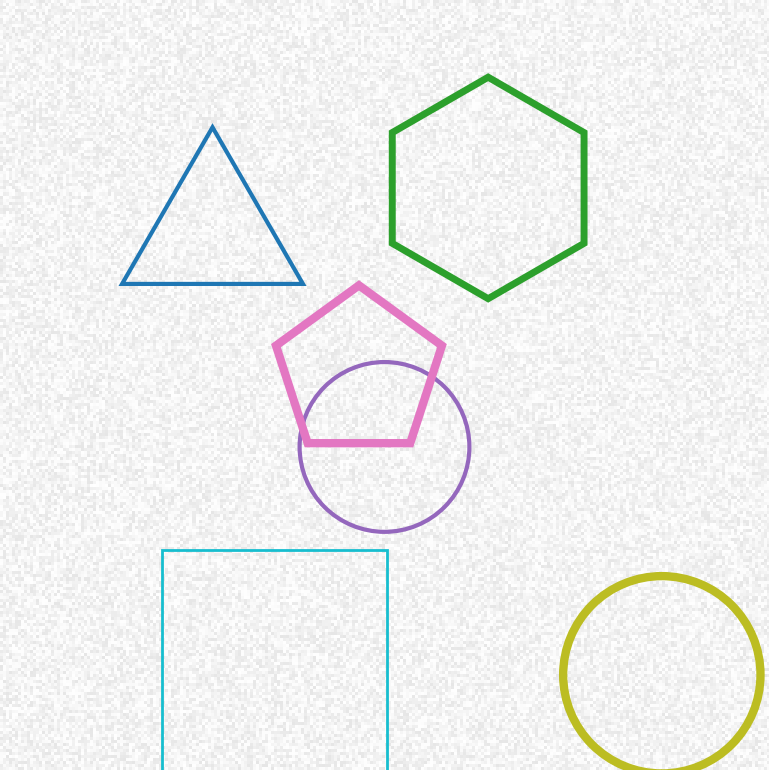[{"shape": "triangle", "thickness": 1.5, "radius": 0.68, "center": [0.276, 0.699]}, {"shape": "hexagon", "thickness": 2.5, "radius": 0.72, "center": [0.634, 0.756]}, {"shape": "circle", "thickness": 1.5, "radius": 0.55, "center": [0.499, 0.42]}, {"shape": "pentagon", "thickness": 3, "radius": 0.57, "center": [0.466, 0.516]}, {"shape": "circle", "thickness": 3, "radius": 0.64, "center": [0.86, 0.124]}, {"shape": "square", "thickness": 1, "radius": 0.73, "center": [0.357, 0.14]}]